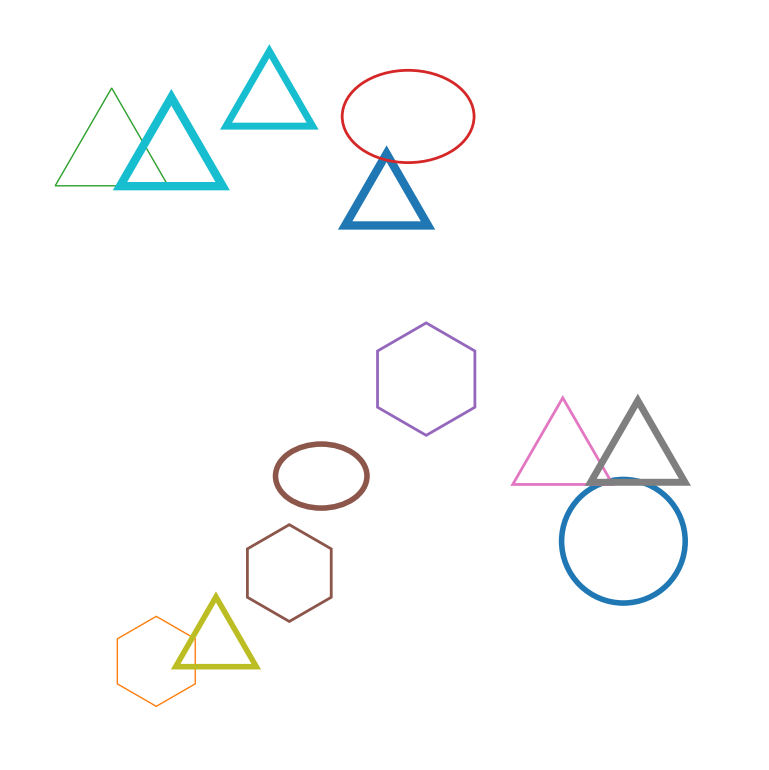[{"shape": "circle", "thickness": 2, "radius": 0.4, "center": [0.81, 0.297]}, {"shape": "triangle", "thickness": 3, "radius": 0.31, "center": [0.502, 0.738]}, {"shape": "hexagon", "thickness": 0.5, "radius": 0.29, "center": [0.203, 0.141]}, {"shape": "triangle", "thickness": 0.5, "radius": 0.42, "center": [0.145, 0.801]}, {"shape": "oval", "thickness": 1, "radius": 0.43, "center": [0.53, 0.849]}, {"shape": "hexagon", "thickness": 1, "radius": 0.37, "center": [0.554, 0.508]}, {"shape": "oval", "thickness": 2, "radius": 0.3, "center": [0.417, 0.382]}, {"shape": "hexagon", "thickness": 1, "radius": 0.31, "center": [0.376, 0.256]}, {"shape": "triangle", "thickness": 1, "radius": 0.38, "center": [0.731, 0.408]}, {"shape": "triangle", "thickness": 2.5, "radius": 0.35, "center": [0.828, 0.409]}, {"shape": "triangle", "thickness": 2, "radius": 0.3, "center": [0.28, 0.164]}, {"shape": "triangle", "thickness": 2.5, "radius": 0.32, "center": [0.35, 0.869]}, {"shape": "triangle", "thickness": 3, "radius": 0.38, "center": [0.223, 0.797]}]